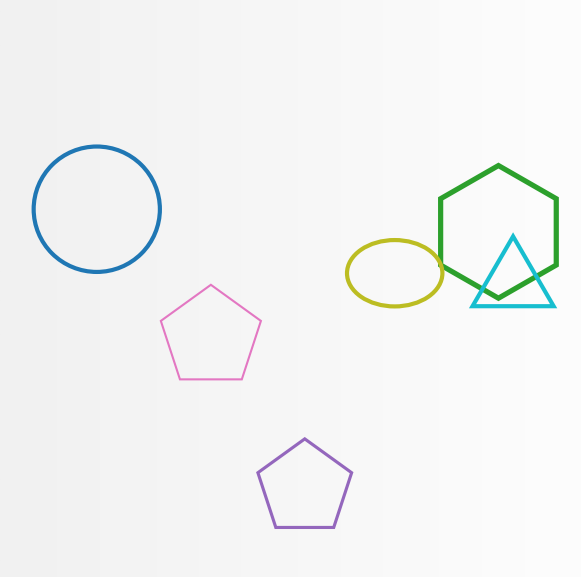[{"shape": "circle", "thickness": 2, "radius": 0.54, "center": [0.166, 0.637]}, {"shape": "hexagon", "thickness": 2.5, "radius": 0.57, "center": [0.858, 0.598]}, {"shape": "pentagon", "thickness": 1.5, "radius": 0.42, "center": [0.524, 0.154]}, {"shape": "pentagon", "thickness": 1, "radius": 0.45, "center": [0.363, 0.415]}, {"shape": "oval", "thickness": 2, "radius": 0.41, "center": [0.679, 0.526]}, {"shape": "triangle", "thickness": 2, "radius": 0.4, "center": [0.883, 0.509]}]